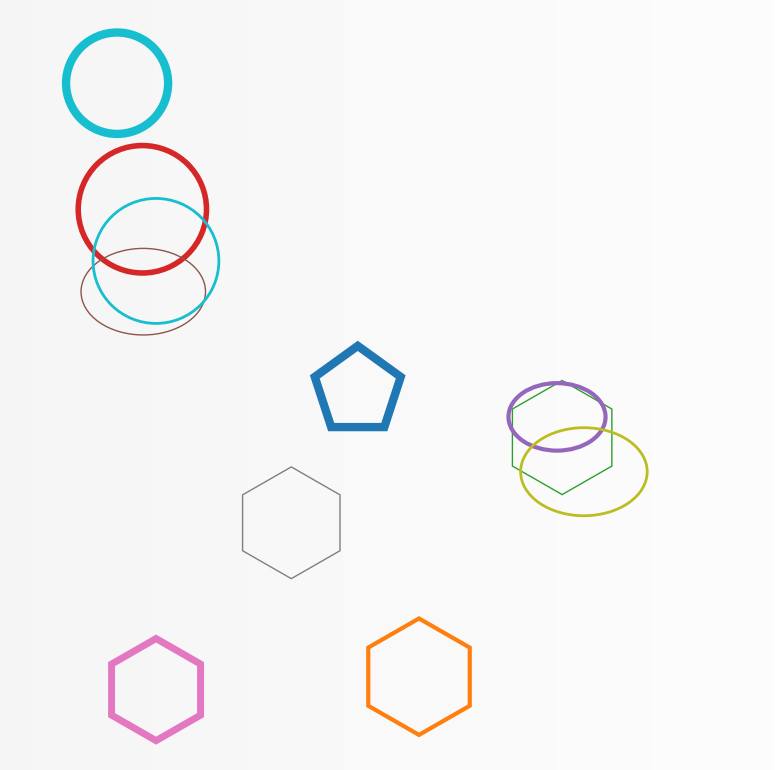[{"shape": "pentagon", "thickness": 3, "radius": 0.29, "center": [0.462, 0.493]}, {"shape": "hexagon", "thickness": 1.5, "radius": 0.38, "center": [0.541, 0.121]}, {"shape": "hexagon", "thickness": 0.5, "radius": 0.37, "center": [0.725, 0.432]}, {"shape": "circle", "thickness": 2, "radius": 0.41, "center": [0.184, 0.728]}, {"shape": "oval", "thickness": 1.5, "radius": 0.31, "center": [0.719, 0.459]}, {"shape": "oval", "thickness": 0.5, "radius": 0.4, "center": [0.185, 0.621]}, {"shape": "hexagon", "thickness": 2.5, "radius": 0.33, "center": [0.201, 0.104]}, {"shape": "hexagon", "thickness": 0.5, "radius": 0.36, "center": [0.376, 0.321]}, {"shape": "oval", "thickness": 1, "radius": 0.41, "center": [0.753, 0.387]}, {"shape": "circle", "thickness": 3, "radius": 0.33, "center": [0.151, 0.892]}, {"shape": "circle", "thickness": 1, "radius": 0.41, "center": [0.201, 0.661]}]